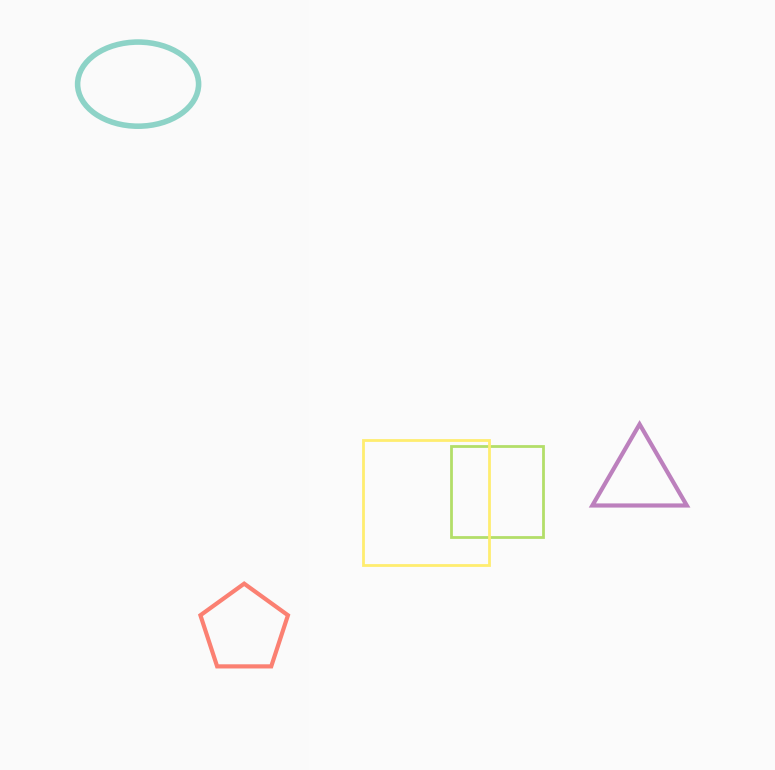[{"shape": "oval", "thickness": 2, "radius": 0.39, "center": [0.178, 0.891]}, {"shape": "pentagon", "thickness": 1.5, "radius": 0.3, "center": [0.315, 0.183]}, {"shape": "square", "thickness": 1, "radius": 0.3, "center": [0.641, 0.362]}, {"shape": "triangle", "thickness": 1.5, "radius": 0.35, "center": [0.825, 0.379]}, {"shape": "square", "thickness": 1, "radius": 0.41, "center": [0.55, 0.348]}]